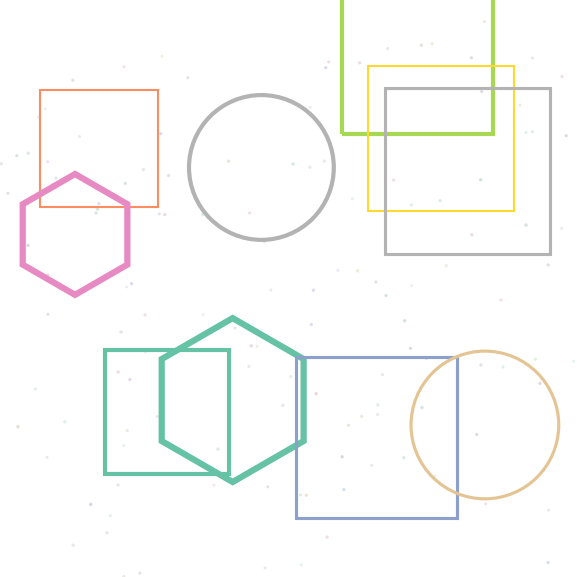[{"shape": "square", "thickness": 2, "radius": 0.54, "center": [0.29, 0.285]}, {"shape": "hexagon", "thickness": 3, "radius": 0.71, "center": [0.403, 0.306]}, {"shape": "square", "thickness": 1, "radius": 0.51, "center": [0.172, 0.742]}, {"shape": "square", "thickness": 1.5, "radius": 0.7, "center": [0.652, 0.242]}, {"shape": "hexagon", "thickness": 3, "radius": 0.52, "center": [0.13, 0.593]}, {"shape": "square", "thickness": 2, "radius": 0.65, "center": [0.723, 0.897]}, {"shape": "square", "thickness": 1, "radius": 0.63, "center": [0.764, 0.759]}, {"shape": "circle", "thickness": 1.5, "radius": 0.64, "center": [0.84, 0.263]}, {"shape": "square", "thickness": 1.5, "radius": 0.72, "center": [0.809, 0.702]}, {"shape": "circle", "thickness": 2, "radius": 0.63, "center": [0.453, 0.709]}]